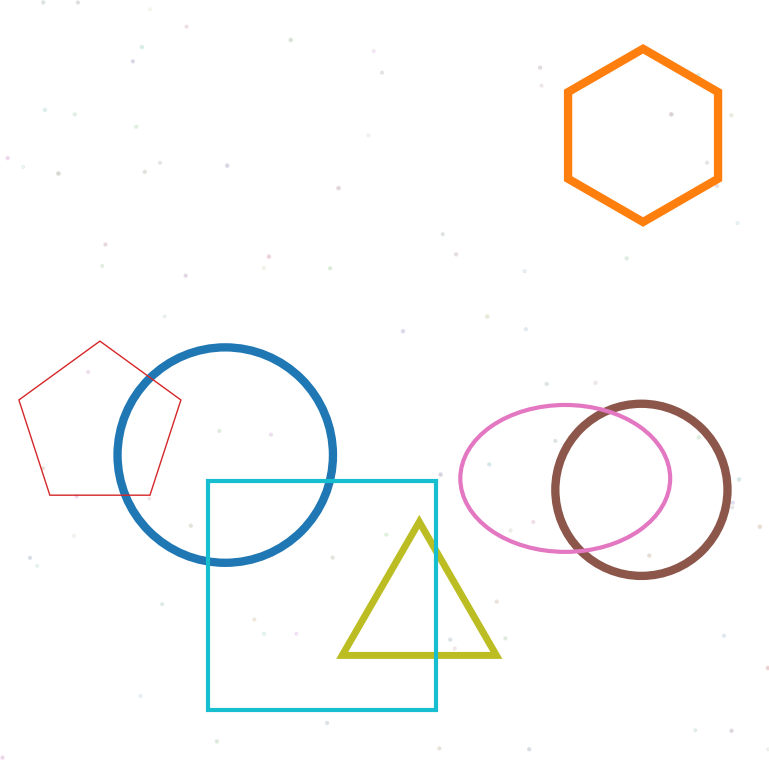[{"shape": "circle", "thickness": 3, "radius": 0.7, "center": [0.293, 0.409]}, {"shape": "hexagon", "thickness": 3, "radius": 0.56, "center": [0.835, 0.824]}, {"shape": "pentagon", "thickness": 0.5, "radius": 0.55, "center": [0.13, 0.446]}, {"shape": "circle", "thickness": 3, "radius": 0.56, "center": [0.833, 0.364]}, {"shape": "oval", "thickness": 1.5, "radius": 0.68, "center": [0.734, 0.379]}, {"shape": "triangle", "thickness": 2.5, "radius": 0.58, "center": [0.545, 0.207]}, {"shape": "square", "thickness": 1.5, "radius": 0.74, "center": [0.418, 0.227]}]